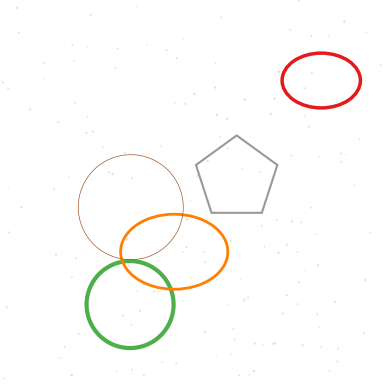[{"shape": "oval", "thickness": 2.5, "radius": 0.51, "center": [0.834, 0.791]}, {"shape": "circle", "thickness": 3, "radius": 0.57, "center": [0.338, 0.209]}, {"shape": "oval", "thickness": 2, "radius": 0.7, "center": [0.453, 0.346]}, {"shape": "circle", "thickness": 0.5, "radius": 0.68, "center": [0.34, 0.462]}, {"shape": "pentagon", "thickness": 1.5, "radius": 0.56, "center": [0.615, 0.537]}]